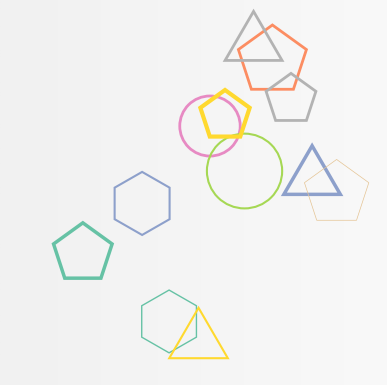[{"shape": "pentagon", "thickness": 2.5, "radius": 0.4, "center": [0.214, 0.342]}, {"shape": "hexagon", "thickness": 1, "radius": 0.41, "center": [0.436, 0.165]}, {"shape": "pentagon", "thickness": 2, "radius": 0.46, "center": [0.703, 0.843]}, {"shape": "hexagon", "thickness": 1.5, "radius": 0.41, "center": [0.367, 0.472]}, {"shape": "triangle", "thickness": 2.5, "radius": 0.42, "center": [0.805, 0.537]}, {"shape": "circle", "thickness": 2, "radius": 0.39, "center": [0.542, 0.673]}, {"shape": "circle", "thickness": 1.5, "radius": 0.49, "center": [0.631, 0.556]}, {"shape": "pentagon", "thickness": 3, "radius": 0.33, "center": [0.581, 0.699]}, {"shape": "triangle", "thickness": 1.5, "radius": 0.44, "center": [0.512, 0.113]}, {"shape": "pentagon", "thickness": 0.5, "radius": 0.44, "center": [0.869, 0.499]}, {"shape": "triangle", "thickness": 2, "radius": 0.42, "center": [0.654, 0.885]}, {"shape": "pentagon", "thickness": 2, "radius": 0.34, "center": [0.751, 0.742]}]